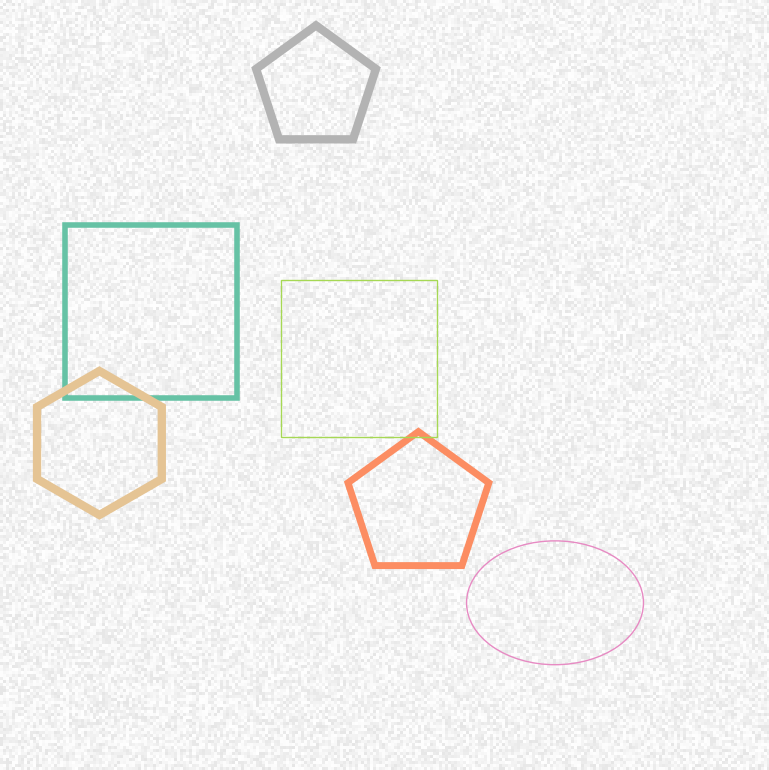[{"shape": "square", "thickness": 2, "radius": 0.56, "center": [0.196, 0.596]}, {"shape": "pentagon", "thickness": 2.5, "radius": 0.48, "center": [0.543, 0.343]}, {"shape": "oval", "thickness": 0.5, "radius": 0.57, "center": [0.721, 0.217]}, {"shape": "square", "thickness": 0.5, "radius": 0.51, "center": [0.466, 0.534]}, {"shape": "hexagon", "thickness": 3, "radius": 0.47, "center": [0.129, 0.425]}, {"shape": "pentagon", "thickness": 3, "radius": 0.41, "center": [0.41, 0.885]}]